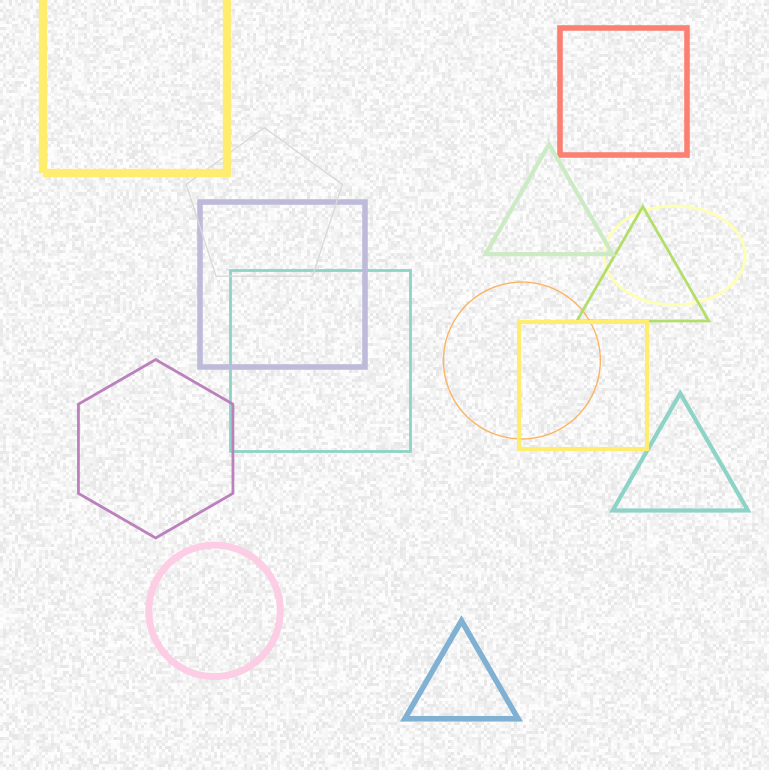[{"shape": "square", "thickness": 1, "radius": 0.59, "center": [0.416, 0.532]}, {"shape": "triangle", "thickness": 1.5, "radius": 0.51, "center": [0.883, 0.388]}, {"shape": "oval", "thickness": 1, "radius": 0.46, "center": [0.876, 0.668]}, {"shape": "square", "thickness": 2, "radius": 0.54, "center": [0.367, 0.631]}, {"shape": "square", "thickness": 2, "radius": 0.41, "center": [0.809, 0.882]}, {"shape": "triangle", "thickness": 2, "radius": 0.42, "center": [0.599, 0.109]}, {"shape": "circle", "thickness": 0.5, "radius": 0.51, "center": [0.678, 0.532]}, {"shape": "triangle", "thickness": 1, "radius": 0.49, "center": [0.835, 0.633]}, {"shape": "circle", "thickness": 2.5, "radius": 0.43, "center": [0.279, 0.207]}, {"shape": "pentagon", "thickness": 0.5, "radius": 0.53, "center": [0.343, 0.728]}, {"shape": "hexagon", "thickness": 1, "radius": 0.58, "center": [0.202, 0.417]}, {"shape": "triangle", "thickness": 1.5, "radius": 0.48, "center": [0.713, 0.718]}, {"shape": "square", "thickness": 3, "radius": 0.6, "center": [0.175, 0.895]}, {"shape": "square", "thickness": 1.5, "radius": 0.41, "center": [0.758, 0.499]}]